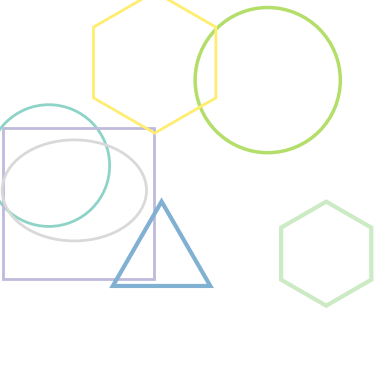[{"shape": "circle", "thickness": 2, "radius": 0.79, "center": [0.127, 0.57]}, {"shape": "square", "thickness": 2, "radius": 0.98, "center": [0.203, 0.473]}, {"shape": "triangle", "thickness": 3, "radius": 0.73, "center": [0.42, 0.33]}, {"shape": "circle", "thickness": 2.5, "radius": 0.94, "center": [0.695, 0.792]}, {"shape": "oval", "thickness": 2, "radius": 0.94, "center": [0.193, 0.505]}, {"shape": "hexagon", "thickness": 3, "radius": 0.68, "center": [0.847, 0.341]}, {"shape": "hexagon", "thickness": 2, "radius": 0.92, "center": [0.402, 0.838]}]